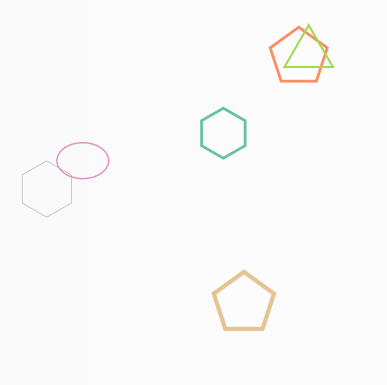[{"shape": "hexagon", "thickness": 2, "radius": 0.32, "center": [0.576, 0.654]}, {"shape": "pentagon", "thickness": 2, "radius": 0.39, "center": [0.771, 0.852]}, {"shape": "oval", "thickness": 1, "radius": 0.33, "center": [0.214, 0.583]}, {"shape": "triangle", "thickness": 1.5, "radius": 0.36, "center": [0.797, 0.862]}, {"shape": "pentagon", "thickness": 3, "radius": 0.41, "center": [0.629, 0.212]}, {"shape": "hexagon", "thickness": 0.5, "radius": 0.37, "center": [0.121, 0.509]}]